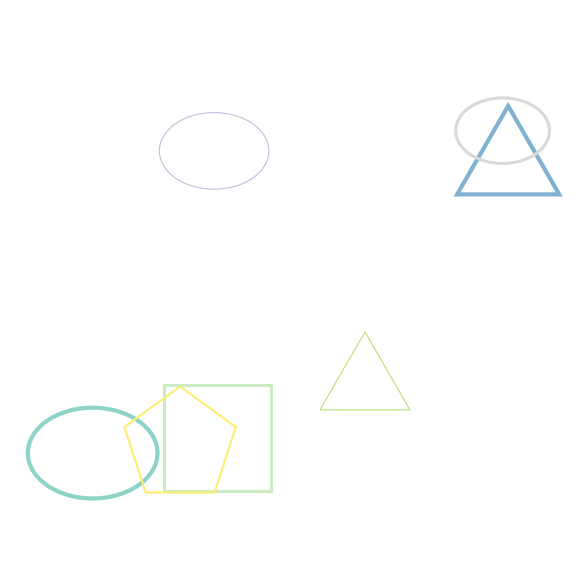[{"shape": "oval", "thickness": 2, "radius": 0.56, "center": [0.16, 0.215]}, {"shape": "oval", "thickness": 0.5, "radius": 0.47, "center": [0.371, 0.738]}, {"shape": "triangle", "thickness": 2, "radius": 0.51, "center": [0.88, 0.714]}, {"shape": "triangle", "thickness": 0.5, "radius": 0.45, "center": [0.632, 0.334]}, {"shape": "oval", "thickness": 1.5, "radius": 0.41, "center": [0.87, 0.773]}, {"shape": "square", "thickness": 1.5, "radius": 0.46, "center": [0.377, 0.241]}, {"shape": "pentagon", "thickness": 1, "radius": 0.51, "center": [0.312, 0.228]}]